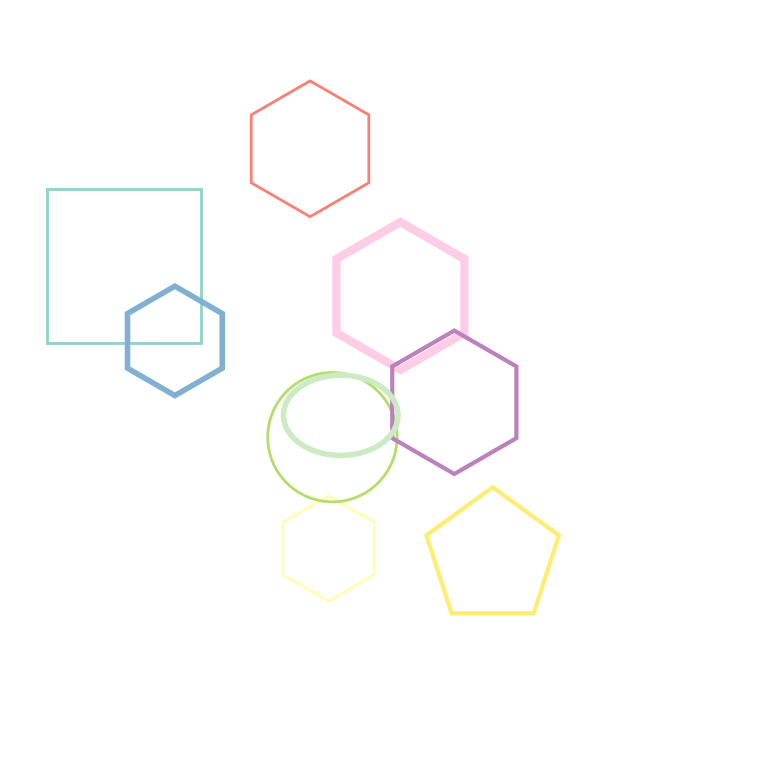[{"shape": "square", "thickness": 1, "radius": 0.5, "center": [0.161, 0.654]}, {"shape": "hexagon", "thickness": 1, "radius": 0.34, "center": [0.427, 0.288]}, {"shape": "hexagon", "thickness": 1, "radius": 0.44, "center": [0.403, 0.807]}, {"shape": "hexagon", "thickness": 2, "radius": 0.36, "center": [0.227, 0.557]}, {"shape": "circle", "thickness": 1, "radius": 0.42, "center": [0.432, 0.432]}, {"shape": "hexagon", "thickness": 3, "radius": 0.48, "center": [0.52, 0.616]}, {"shape": "hexagon", "thickness": 1.5, "radius": 0.47, "center": [0.59, 0.478]}, {"shape": "oval", "thickness": 2, "radius": 0.37, "center": [0.443, 0.461]}, {"shape": "pentagon", "thickness": 1.5, "radius": 0.45, "center": [0.64, 0.277]}]